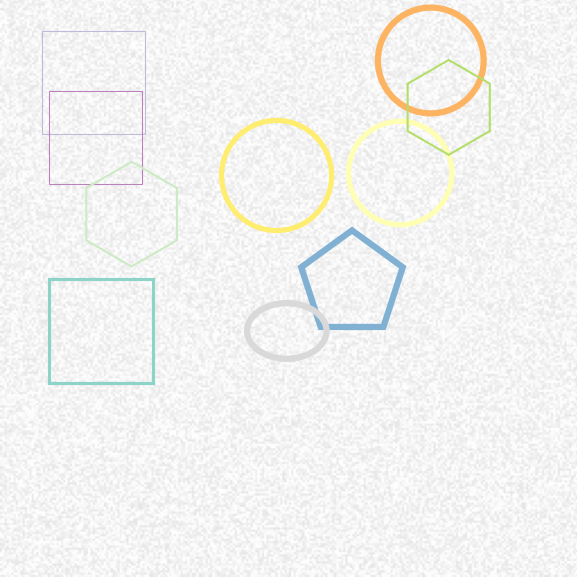[{"shape": "square", "thickness": 1.5, "radius": 0.45, "center": [0.175, 0.426]}, {"shape": "circle", "thickness": 2.5, "radius": 0.45, "center": [0.693, 0.7]}, {"shape": "square", "thickness": 0.5, "radius": 0.44, "center": [0.162, 0.856]}, {"shape": "pentagon", "thickness": 3, "radius": 0.46, "center": [0.61, 0.508]}, {"shape": "circle", "thickness": 3, "radius": 0.46, "center": [0.746, 0.894]}, {"shape": "hexagon", "thickness": 1, "radius": 0.41, "center": [0.777, 0.813]}, {"shape": "oval", "thickness": 3, "radius": 0.34, "center": [0.497, 0.426]}, {"shape": "square", "thickness": 0.5, "radius": 0.4, "center": [0.165, 0.761]}, {"shape": "hexagon", "thickness": 1, "radius": 0.45, "center": [0.228, 0.628]}, {"shape": "circle", "thickness": 2.5, "radius": 0.48, "center": [0.479, 0.695]}]